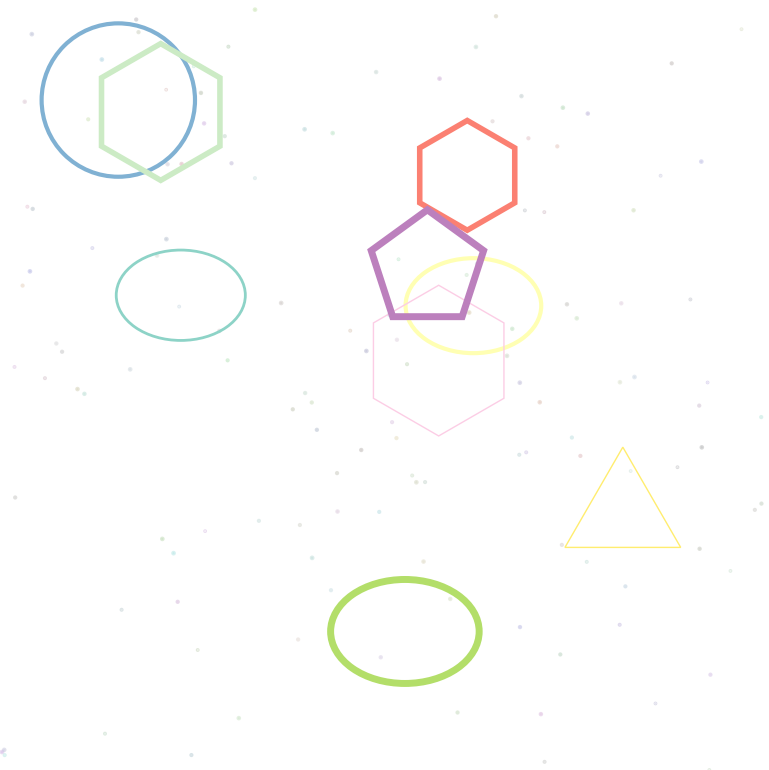[{"shape": "oval", "thickness": 1, "radius": 0.42, "center": [0.235, 0.617]}, {"shape": "oval", "thickness": 1.5, "radius": 0.44, "center": [0.615, 0.603]}, {"shape": "hexagon", "thickness": 2, "radius": 0.36, "center": [0.607, 0.772]}, {"shape": "circle", "thickness": 1.5, "radius": 0.5, "center": [0.154, 0.87]}, {"shape": "oval", "thickness": 2.5, "radius": 0.48, "center": [0.526, 0.18]}, {"shape": "hexagon", "thickness": 0.5, "radius": 0.49, "center": [0.57, 0.532]}, {"shape": "pentagon", "thickness": 2.5, "radius": 0.38, "center": [0.555, 0.651]}, {"shape": "hexagon", "thickness": 2, "radius": 0.44, "center": [0.209, 0.855]}, {"shape": "triangle", "thickness": 0.5, "radius": 0.43, "center": [0.809, 0.332]}]